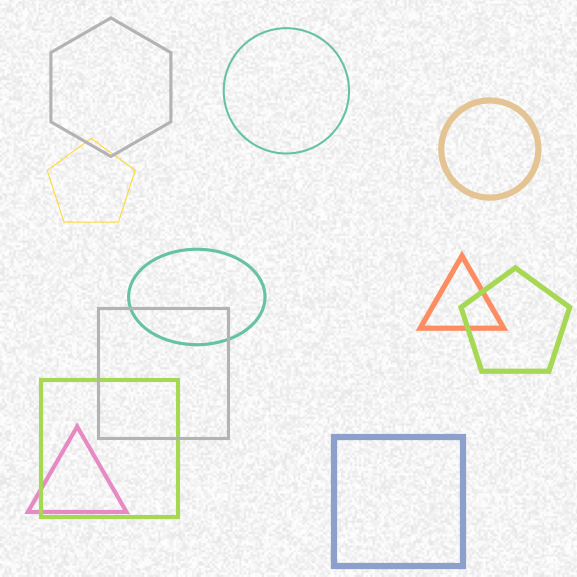[{"shape": "oval", "thickness": 1.5, "radius": 0.59, "center": [0.341, 0.485]}, {"shape": "circle", "thickness": 1, "radius": 0.54, "center": [0.496, 0.842]}, {"shape": "triangle", "thickness": 2.5, "radius": 0.42, "center": [0.8, 0.473]}, {"shape": "square", "thickness": 3, "radius": 0.56, "center": [0.69, 0.13]}, {"shape": "triangle", "thickness": 2, "radius": 0.49, "center": [0.134, 0.162]}, {"shape": "square", "thickness": 2, "radius": 0.59, "center": [0.189, 0.222]}, {"shape": "pentagon", "thickness": 2.5, "radius": 0.49, "center": [0.892, 0.436]}, {"shape": "pentagon", "thickness": 0.5, "radius": 0.4, "center": [0.158, 0.679]}, {"shape": "circle", "thickness": 3, "radius": 0.42, "center": [0.848, 0.741]}, {"shape": "square", "thickness": 1.5, "radius": 0.56, "center": [0.282, 0.354]}, {"shape": "hexagon", "thickness": 1.5, "radius": 0.6, "center": [0.192, 0.848]}]